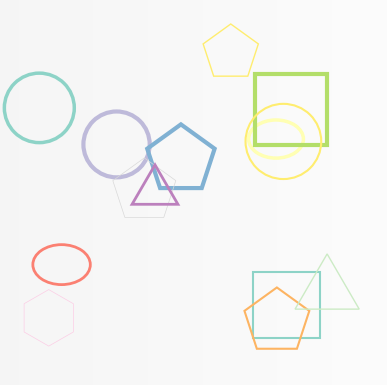[{"shape": "square", "thickness": 1.5, "radius": 0.43, "center": [0.739, 0.207]}, {"shape": "circle", "thickness": 2.5, "radius": 0.45, "center": [0.101, 0.72]}, {"shape": "oval", "thickness": 2.5, "radius": 0.35, "center": [0.712, 0.639]}, {"shape": "circle", "thickness": 3, "radius": 0.43, "center": [0.301, 0.625]}, {"shape": "oval", "thickness": 2, "radius": 0.37, "center": [0.159, 0.313]}, {"shape": "pentagon", "thickness": 3, "radius": 0.46, "center": [0.467, 0.585]}, {"shape": "pentagon", "thickness": 1.5, "radius": 0.44, "center": [0.715, 0.165]}, {"shape": "square", "thickness": 3, "radius": 0.46, "center": [0.751, 0.716]}, {"shape": "hexagon", "thickness": 0.5, "radius": 0.37, "center": [0.126, 0.174]}, {"shape": "pentagon", "thickness": 0.5, "radius": 0.43, "center": [0.372, 0.504]}, {"shape": "triangle", "thickness": 2, "radius": 0.34, "center": [0.4, 0.504]}, {"shape": "triangle", "thickness": 1, "radius": 0.48, "center": [0.844, 0.245]}, {"shape": "circle", "thickness": 1.5, "radius": 0.49, "center": [0.731, 0.633]}, {"shape": "pentagon", "thickness": 1, "radius": 0.37, "center": [0.595, 0.863]}]